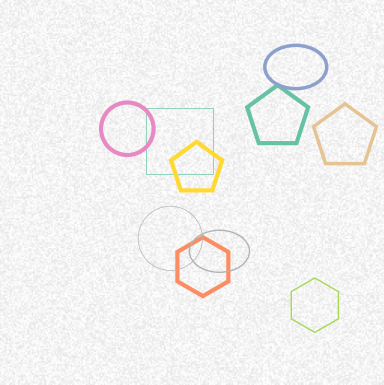[{"shape": "square", "thickness": 0.5, "radius": 0.43, "center": [0.466, 0.634]}, {"shape": "pentagon", "thickness": 3, "radius": 0.42, "center": [0.721, 0.696]}, {"shape": "hexagon", "thickness": 3, "radius": 0.38, "center": [0.527, 0.307]}, {"shape": "oval", "thickness": 2.5, "radius": 0.4, "center": [0.768, 0.826]}, {"shape": "circle", "thickness": 3, "radius": 0.34, "center": [0.331, 0.666]}, {"shape": "hexagon", "thickness": 1, "radius": 0.35, "center": [0.818, 0.207]}, {"shape": "pentagon", "thickness": 3, "radius": 0.35, "center": [0.511, 0.562]}, {"shape": "pentagon", "thickness": 2.5, "radius": 0.43, "center": [0.896, 0.644]}, {"shape": "circle", "thickness": 0.5, "radius": 0.42, "center": [0.442, 0.381]}, {"shape": "oval", "thickness": 1, "radius": 0.39, "center": [0.57, 0.347]}]